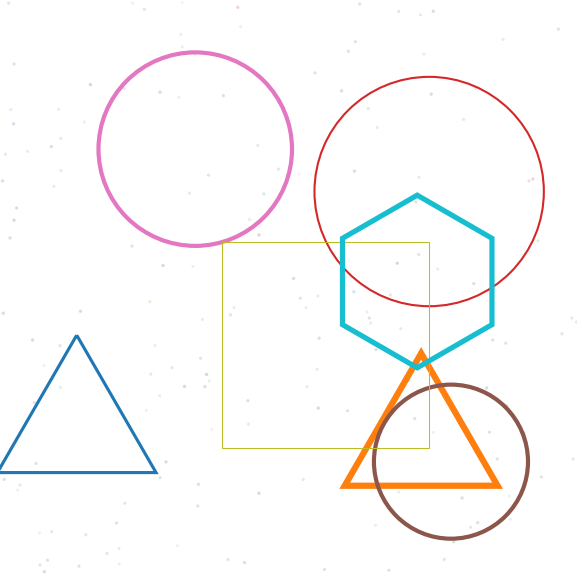[{"shape": "triangle", "thickness": 1.5, "radius": 0.79, "center": [0.133, 0.26]}, {"shape": "triangle", "thickness": 3, "radius": 0.76, "center": [0.729, 0.234]}, {"shape": "circle", "thickness": 1, "radius": 0.99, "center": [0.743, 0.667]}, {"shape": "circle", "thickness": 2, "radius": 0.67, "center": [0.781, 0.2]}, {"shape": "circle", "thickness": 2, "radius": 0.84, "center": [0.338, 0.741]}, {"shape": "square", "thickness": 0.5, "radius": 0.89, "center": [0.564, 0.402]}, {"shape": "hexagon", "thickness": 2.5, "radius": 0.75, "center": [0.722, 0.512]}]